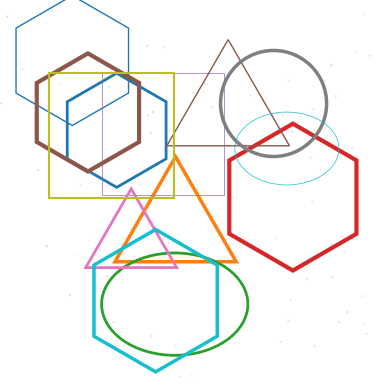[{"shape": "hexagon", "thickness": 1, "radius": 0.84, "center": [0.188, 0.843]}, {"shape": "hexagon", "thickness": 2, "radius": 0.74, "center": [0.303, 0.662]}, {"shape": "triangle", "thickness": 2.5, "radius": 0.91, "center": [0.456, 0.411]}, {"shape": "oval", "thickness": 2, "radius": 0.95, "center": [0.454, 0.21]}, {"shape": "hexagon", "thickness": 3, "radius": 0.95, "center": [0.761, 0.488]}, {"shape": "square", "thickness": 0.5, "radius": 0.79, "center": [0.423, 0.653]}, {"shape": "triangle", "thickness": 1, "radius": 0.92, "center": [0.593, 0.713]}, {"shape": "hexagon", "thickness": 3, "radius": 0.77, "center": [0.228, 0.708]}, {"shape": "triangle", "thickness": 2, "radius": 0.68, "center": [0.341, 0.373]}, {"shape": "circle", "thickness": 2.5, "radius": 0.69, "center": [0.711, 0.731]}, {"shape": "square", "thickness": 1.5, "radius": 0.81, "center": [0.29, 0.648]}, {"shape": "oval", "thickness": 0.5, "radius": 0.68, "center": [0.745, 0.614]}, {"shape": "hexagon", "thickness": 2.5, "radius": 0.92, "center": [0.404, 0.219]}]